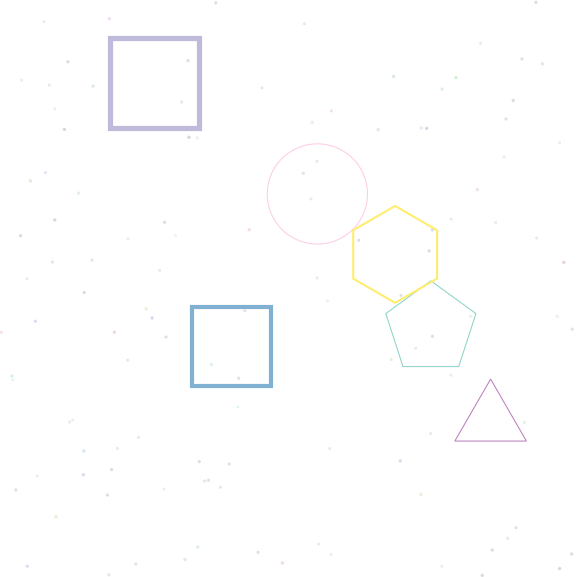[{"shape": "pentagon", "thickness": 0.5, "radius": 0.41, "center": [0.746, 0.431]}, {"shape": "square", "thickness": 2.5, "radius": 0.39, "center": [0.268, 0.855]}, {"shape": "square", "thickness": 2, "radius": 0.34, "center": [0.402, 0.4]}, {"shape": "circle", "thickness": 0.5, "radius": 0.43, "center": [0.55, 0.663]}, {"shape": "triangle", "thickness": 0.5, "radius": 0.36, "center": [0.85, 0.271]}, {"shape": "hexagon", "thickness": 1, "radius": 0.42, "center": [0.684, 0.559]}]